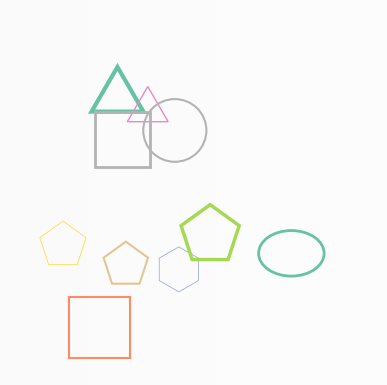[{"shape": "triangle", "thickness": 3, "radius": 0.39, "center": [0.303, 0.749]}, {"shape": "oval", "thickness": 2, "radius": 0.42, "center": [0.752, 0.342]}, {"shape": "square", "thickness": 1.5, "radius": 0.39, "center": [0.257, 0.149]}, {"shape": "hexagon", "thickness": 0.5, "radius": 0.29, "center": [0.461, 0.3]}, {"shape": "triangle", "thickness": 1, "radius": 0.3, "center": [0.381, 0.714]}, {"shape": "pentagon", "thickness": 2.5, "radius": 0.39, "center": [0.542, 0.39]}, {"shape": "pentagon", "thickness": 0.5, "radius": 0.31, "center": [0.162, 0.363]}, {"shape": "pentagon", "thickness": 1.5, "radius": 0.3, "center": [0.325, 0.312]}, {"shape": "circle", "thickness": 1.5, "radius": 0.41, "center": [0.451, 0.661]}, {"shape": "square", "thickness": 2, "radius": 0.36, "center": [0.316, 0.637]}]